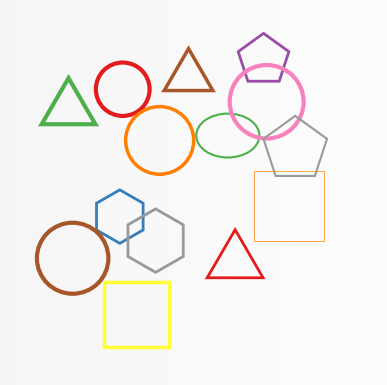[{"shape": "circle", "thickness": 3, "radius": 0.35, "center": [0.317, 0.768]}, {"shape": "triangle", "thickness": 2, "radius": 0.42, "center": [0.607, 0.32]}, {"shape": "hexagon", "thickness": 2, "radius": 0.35, "center": [0.309, 0.437]}, {"shape": "triangle", "thickness": 3, "radius": 0.4, "center": [0.177, 0.717]}, {"shape": "oval", "thickness": 1.5, "radius": 0.41, "center": [0.588, 0.648]}, {"shape": "pentagon", "thickness": 2, "radius": 0.34, "center": [0.68, 0.845]}, {"shape": "circle", "thickness": 2.5, "radius": 0.44, "center": [0.412, 0.635]}, {"shape": "square", "thickness": 0.5, "radius": 0.46, "center": [0.746, 0.466]}, {"shape": "square", "thickness": 2.5, "radius": 0.42, "center": [0.352, 0.183]}, {"shape": "triangle", "thickness": 2.5, "radius": 0.36, "center": [0.487, 0.801]}, {"shape": "circle", "thickness": 3, "radius": 0.46, "center": [0.187, 0.329]}, {"shape": "circle", "thickness": 3, "radius": 0.48, "center": [0.688, 0.736]}, {"shape": "hexagon", "thickness": 2, "radius": 0.41, "center": [0.402, 0.375]}, {"shape": "pentagon", "thickness": 1.5, "radius": 0.43, "center": [0.762, 0.613]}]